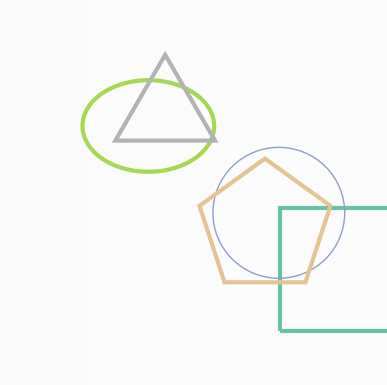[{"shape": "square", "thickness": 3, "radius": 0.8, "center": [0.883, 0.3]}, {"shape": "circle", "thickness": 1, "radius": 0.85, "center": [0.72, 0.447]}, {"shape": "oval", "thickness": 3, "radius": 0.85, "center": [0.383, 0.673]}, {"shape": "pentagon", "thickness": 3, "radius": 0.89, "center": [0.684, 0.41]}, {"shape": "triangle", "thickness": 3, "radius": 0.74, "center": [0.426, 0.709]}]